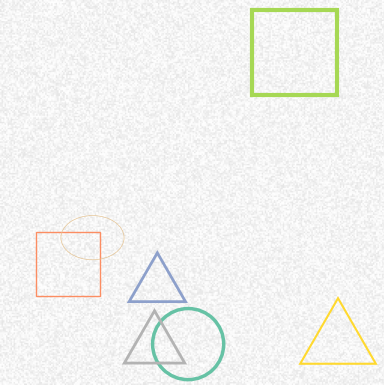[{"shape": "circle", "thickness": 2.5, "radius": 0.46, "center": [0.489, 0.106]}, {"shape": "square", "thickness": 1, "radius": 0.42, "center": [0.176, 0.315]}, {"shape": "triangle", "thickness": 2, "radius": 0.42, "center": [0.409, 0.259]}, {"shape": "square", "thickness": 3, "radius": 0.55, "center": [0.765, 0.863]}, {"shape": "triangle", "thickness": 1.5, "radius": 0.57, "center": [0.878, 0.112]}, {"shape": "oval", "thickness": 0.5, "radius": 0.41, "center": [0.24, 0.383]}, {"shape": "triangle", "thickness": 2, "radius": 0.45, "center": [0.401, 0.102]}]